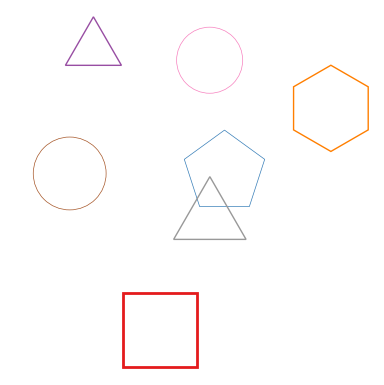[{"shape": "square", "thickness": 2, "radius": 0.48, "center": [0.416, 0.143]}, {"shape": "pentagon", "thickness": 0.5, "radius": 0.55, "center": [0.583, 0.552]}, {"shape": "triangle", "thickness": 1, "radius": 0.42, "center": [0.243, 0.872]}, {"shape": "hexagon", "thickness": 1, "radius": 0.56, "center": [0.859, 0.719]}, {"shape": "circle", "thickness": 0.5, "radius": 0.47, "center": [0.181, 0.549]}, {"shape": "circle", "thickness": 0.5, "radius": 0.43, "center": [0.545, 0.844]}, {"shape": "triangle", "thickness": 1, "radius": 0.54, "center": [0.545, 0.433]}]